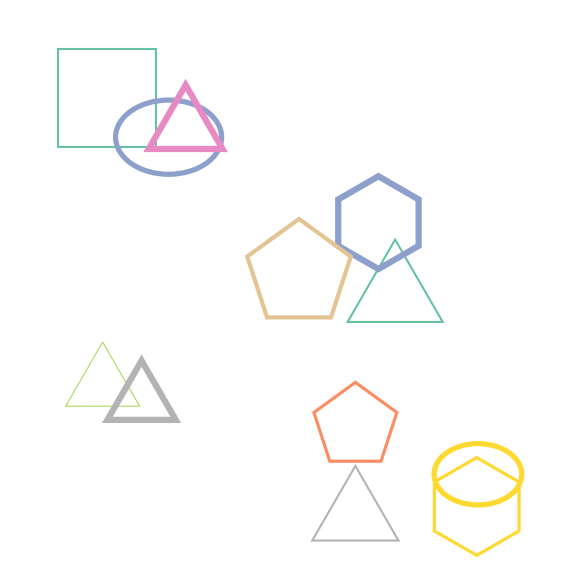[{"shape": "triangle", "thickness": 1, "radius": 0.48, "center": [0.684, 0.489]}, {"shape": "square", "thickness": 1, "radius": 0.42, "center": [0.185, 0.829]}, {"shape": "pentagon", "thickness": 1.5, "radius": 0.38, "center": [0.615, 0.262]}, {"shape": "hexagon", "thickness": 3, "radius": 0.4, "center": [0.655, 0.614]}, {"shape": "oval", "thickness": 2.5, "radius": 0.46, "center": [0.292, 0.762]}, {"shape": "triangle", "thickness": 3, "radius": 0.37, "center": [0.321, 0.778]}, {"shape": "triangle", "thickness": 0.5, "radius": 0.37, "center": [0.178, 0.333]}, {"shape": "hexagon", "thickness": 1.5, "radius": 0.42, "center": [0.826, 0.122]}, {"shape": "oval", "thickness": 2.5, "radius": 0.38, "center": [0.828, 0.178]}, {"shape": "pentagon", "thickness": 2, "radius": 0.47, "center": [0.518, 0.526]}, {"shape": "triangle", "thickness": 1, "radius": 0.43, "center": [0.615, 0.106]}, {"shape": "triangle", "thickness": 3, "radius": 0.34, "center": [0.245, 0.306]}]